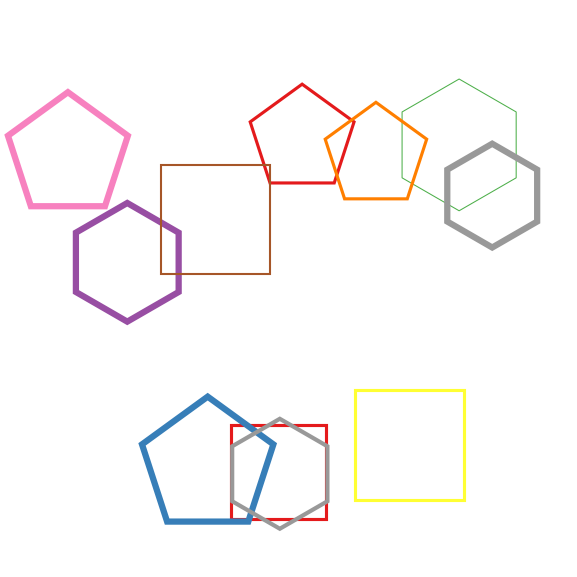[{"shape": "pentagon", "thickness": 1.5, "radius": 0.47, "center": [0.523, 0.759]}, {"shape": "square", "thickness": 1.5, "radius": 0.41, "center": [0.482, 0.182]}, {"shape": "pentagon", "thickness": 3, "radius": 0.6, "center": [0.36, 0.193]}, {"shape": "hexagon", "thickness": 0.5, "radius": 0.57, "center": [0.795, 0.748]}, {"shape": "hexagon", "thickness": 3, "radius": 0.51, "center": [0.22, 0.545]}, {"shape": "pentagon", "thickness": 1.5, "radius": 0.46, "center": [0.651, 0.73]}, {"shape": "square", "thickness": 1.5, "radius": 0.47, "center": [0.709, 0.228]}, {"shape": "square", "thickness": 1, "radius": 0.47, "center": [0.373, 0.619]}, {"shape": "pentagon", "thickness": 3, "radius": 0.55, "center": [0.118, 0.73]}, {"shape": "hexagon", "thickness": 2, "radius": 0.48, "center": [0.485, 0.179]}, {"shape": "hexagon", "thickness": 3, "radius": 0.45, "center": [0.852, 0.66]}]